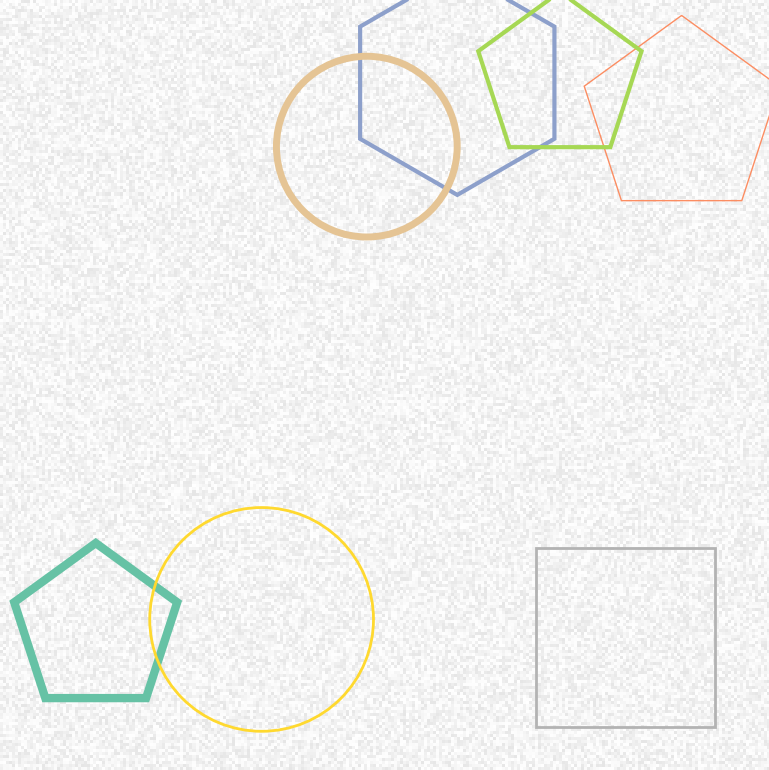[{"shape": "pentagon", "thickness": 3, "radius": 0.56, "center": [0.124, 0.183]}, {"shape": "pentagon", "thickness": 0.5, "radius": 0.66, "center": [0.885, 0.847]}, {"shape": "hexagon", "thickness": 1.5, "radius": 0.73, "center": [0.594, 0.893]}, {"shape": "pentagon", "thickness": 1.5, "radius": 0.56, "center": [0.727, 0.899]}, {"shape": "circle", "thickness": 1, "radius": 0.73, "center": [0.34, 0.196]}, {"shape": "circle", "thickness": 2.5, "radius": 0.59, "center": [0.476, 0.81]}, {"shape": "square", "thickness": 1, "radius": 0.58, "center": [0.812, 0.172]}]